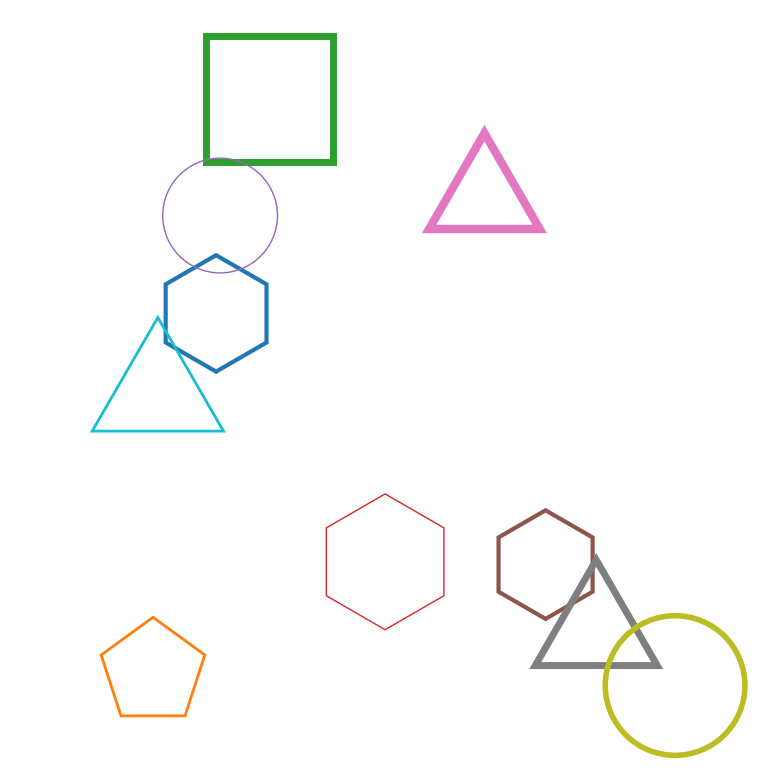[{"shape": "hexagon", "thickness": 1.5, "radius": 0.38, "center": [0.281, 0.593]}, {"shape": "pentagon", "thickness": 1, "radius": 0.35, "center": [0.199, 0.128]}, {"shape": "square", "thickness": 2.5, "radius": 0.41, "center": [0.35, 0.872]}, {"shape": "hexagon", "thickness": 0.5, "radius": 0.44, "center": [0.5, 0.27]}, {"shape": "circle", "thickness": 0.5, "radius": 0.37, "center": [0.286, 0.72]}, {"shape": "hexagon", "thickness": 1.5, "radius": 0.35, "center": [0.709, 0.267]}, {"shape": "triangle", "thickness": 3, "radius": 0.41, "center": [0.629, 0.744]}, {"shape": "triangle", "thickness": 2.5, "radius": 0.46, "center": [0.774, 0.181]}, {"shape": "circle", "thickness": 2, "radius": 0.45, "center": [0.877, 0.11]}, {"shape": "triangle", "thickness": 1, "radius": 0.49, "center": [0.205, 0.489]}]